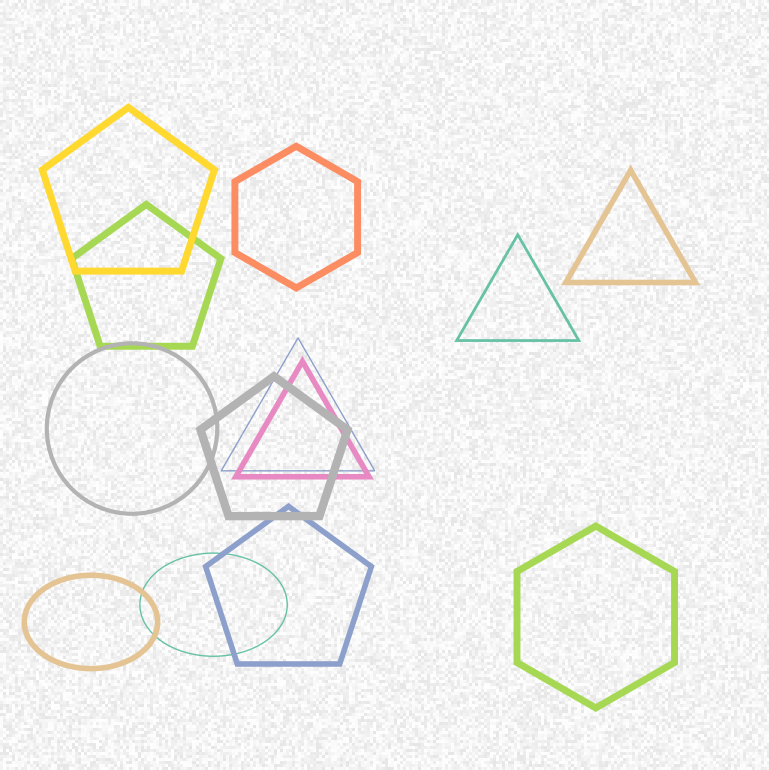[{"shape": "oval", "thickness": 0.5, "radius": 0.48, "center": [0.277, 0.215]}, {"shape": "triangle", "thickness": 1, "radius": 0.46, "center": [0.672, 0.604]}, {"shape": "hexagon", "thickness": 2.5, "radius": 0.46, "center": [0.385, 0.718]}, {"shape": "pentagon", "thickness": 2, "radius": 0.57, "center": [0.375, 0.229]}, {"shape": "triangle", "thickness": 0.5, "radius": 0.58, "center": [0.387, 0.446]}, {"shape": "triangle", "thickness": 2, "radius": 0.5, "center": [0.393, 0.431]}, {"shape": "pentagon", "thickness": 2.5, "radius": 0.51, "center": [0.19, 0.633]}, {"shape": "hexagon", "thickness": 2.5, "radius": 0.59, "center": [0.774, 0.199]}, {"shape": "pentagon", "thickness": 2.5, "radius": 0.59, "center": [0.167, 0.743]}, {"shape": "oval", "thickness": 2, "radius": 0.43, "center": [0.118, 0.192]}, {"shape": "triangle", "thickness": 2, "radius": 0.49, "center": [0.819, 0.682]}, {"shape": "pentagon", "thickness": 3, "radius": 0.5, "center": [0.356, 0.411]}, {"shape": "circle", "thickness": 1.5, "radius": 0.55, "center": [0.171, 0.443]}]